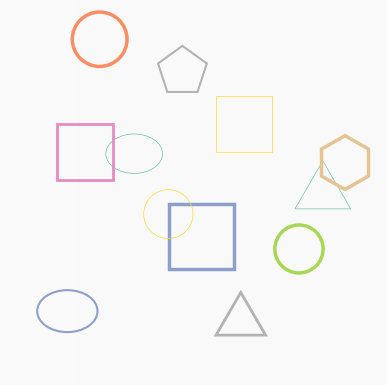[{"shape": "triangle", "thickness": 0.5, "radius": 0.42, "center": [0.833, 0.499]}, {"shape": "oval", "thickness": 0.5, "radius": 0.37, "center": [0.346, 0.601]}, {"shape": "circle", "thickness": 2.5, "radius": 0.35, "center": [0.257, 0.898]}, {"shape": "square", "thickness": 2.5, "radius": 0.42, "center": [0.521, 0.386]}, {"shape": "oval", "thickness": 1.5, "radius": 0.39, "center": [0.174, 0.192]}, {"shape": "square", "thickness": 2, "radius": 0.36, "center": [0.218, 0.605]}, {"shape": "circle", "thickness": 2.5, "radius": 0.31, "center": [0.772, 0.353]}, {"shape": "square", "thickness": 0.5, "radius": 0.36, "center": [0.629, 0.677]}, {"shape": "circle", "thickness": 0.5, "radius": 0.32, "center": [0.434, 0.444]}, {"shape": "hexagon", "thickness": 2.5, "radius": 0.35, "center": [0.89, 0.578]}, {"shape": "pentagon", "thickness": 1.5, "radius": 0.33, "center": [0.471, 0.815]}, {"shape": "triangle", "thickness": 2, "radius": 0.37, "center": [0.621, 0.166]}]